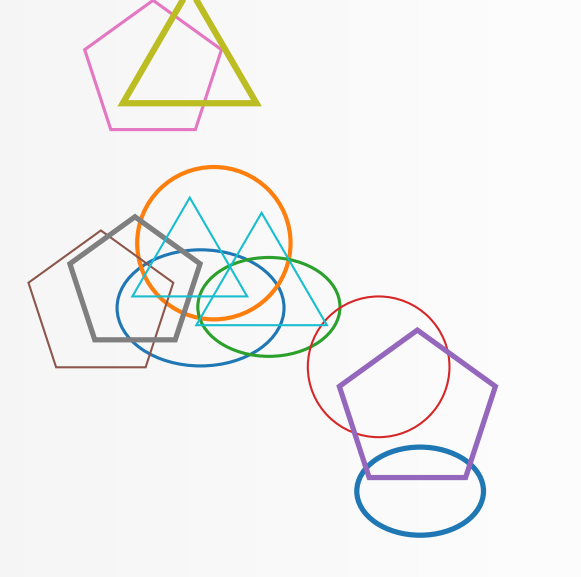[{"shape": "oval", "thickness": 1.5, "radius": 0.72, "center": [0.345, 0.466]}, {"shape": "oval", "thickness": 2.5, "radius": 0.54, "center": [0.723, 0.149]}, {"shape": "circle", "thickness": 2, "radius": 0.66, "center": [0.368, 0.578]}, {"shape": "oval", "thickness": 1.5, "radius": 0.61, "center": [0.463, 0.468]}, {"shape": "circle", "thickness": 1, "radius": 0.61, "center": [0.651, 0.364]}, {"shape": "pentagon", "thickness": 2.5, "radius": 0.71, "center": [0.718, 0.286]}, {"shape": "pentagon", "thickness": 1, "radius": 0.65, "center": [0.174, 0.469]}, {"shape": "pentagon", "thickness": 1.5, "radius": 0.62, "center": [0.263, 0.875]}, {"shape": "pentagon", "thickness": 2.5, "radius": 0.59, "center": [0.232, 0.506]}, {"shape": "triangle", "thickness": 3, "radius": 0.66, "center": [0.326, 0.887]}, {"shape": "triangle", "thickness": 1, "radius": 0.57, "center": [0.326, 0.543]}, {"shape": "triangle", "thickness": 1, "radius": 0.65, "center": [0.45, 0.501]}]